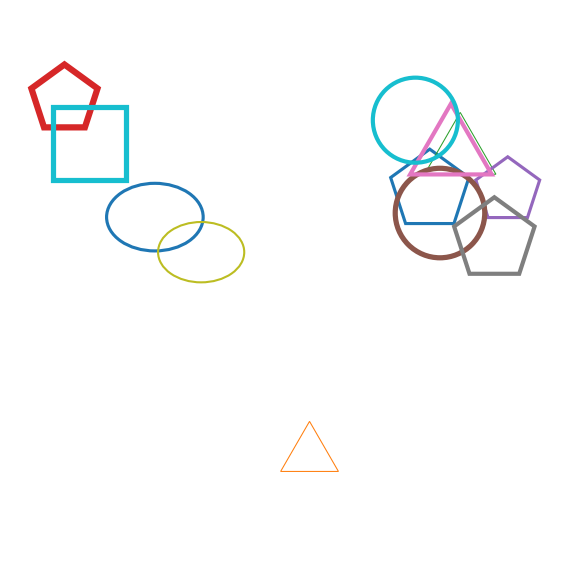[{"shape": "pentagon", "thickness": 1.5, "radius": 0.36, "center": [0.744, 0.67]}, {"shape": "oval", "thickness": 1.5, "radius": 0.42, "center": [0.268, 0.623]}, {"shape": "triangle", "thickness": 0.5, "radius": 0.29, "center": [0.536, 0.212]}, {"shape": "triangle", "thickness": 0.5, "radius": 0.36, "center": [0.797, 0.733]}, {"shape": "pentagon", "thickness": 3, "radius": 0.3, "center": [0.112, 0.827]}, {"shape": "pentagon", "thickness": 1.5, "radius": 0.29, "center": [0.879, 0.669]}, {"shape": "circle", "thickness": 2.5, "radius": 0.39, "center": [0.762, 0.63]}, {"shape": "triangle", "thickness": 2, "radius": 0.41, "center": [0.781, 0.738]}, {"shape": "pentagon", "thickness": 2, "radius": 0.37, "center": [0.856, 0.584]}, {"shape": "oval", "thickness": 1, "radius": 0.37, "center": [0.348, 0.562]}, {"shape": "circle", "thickness": 2, "radius": 0.37, "center": [0.719, 0.791]}, {"shape": "square", "thickness": 2.5, "radius": 0.32, "center": [0.155, 0.751]}]